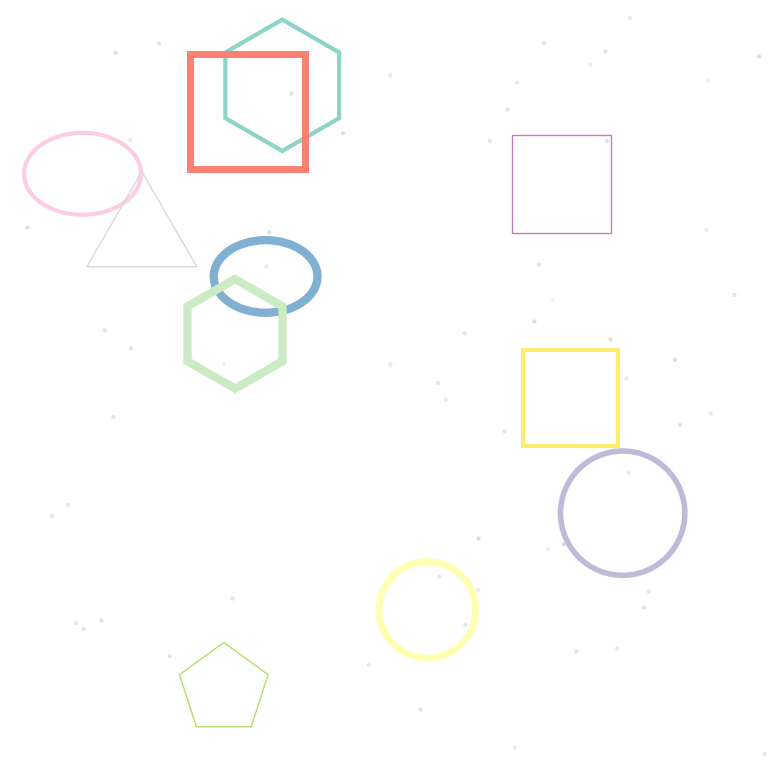[{"shape": "hexagon", "thickness": 1.5, "radius": 0.43, "center": [0.367, 0.889]}, {"shape": "circle", "thickness": 2.5, "radius": 0.31, "center": [0.555, 0.208]}, {"shape": "circle", "thickness": 2, "radius": 0.4, "center": [0.809, 0.334]}, {"shape": "square", "thickness": 2.5, "radius": 0.37, "center": [0.321, 0.855]}, {"shape": "oval", "thickness": 3, "radius": 0.34, "center": [0.345, 0.641]}, {"shape": "pentagon", "thickness": 0.5, "radius": 0.3, "center": [0.291, 0.105]}, {"shape": "oval", "thickness": 1.5, "radius": 0.38, "center": [0.107, 0.774]}, {"shape": "triangle", "thickness": 0.5, "radius": 0.41, "center": [0.184, 0.695]}, {"shape": "square", "thickness": 0.5, "radius": 0.32, "center": [0.729, 0.761]}, {"shape": "hexagon", "thickness": 3, "radius": 0.36, "center": [0.305, 0.566]}, {"shape": "square", "thickness": 1.5, "radius": 0.31, "center": [0.741, 0.483]}]